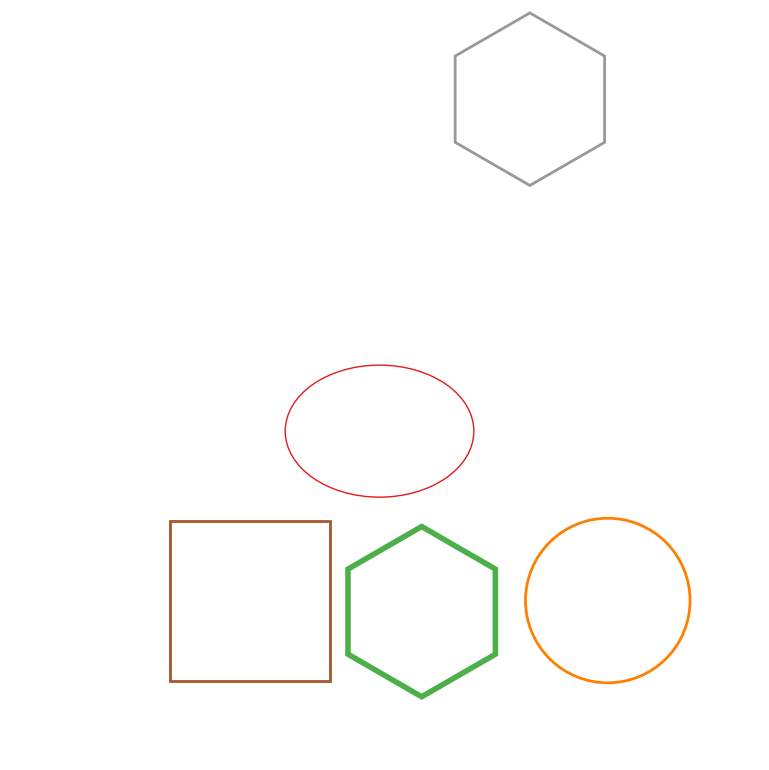[{"shape": "oval", "thickness": 0.5, "radius": 0.61, "center": [0.493, 0.44]}, {"shape": "hexagon", "thickness": 2, "radius": 0.55, "center": [0.548, 0.206]}, {"shape": "circle", "thickness": 1, "radius": 0.53, "center": [0.789, 0.22]}, {"shape": "square", "thickness": 1, "radius": 0.52, "center": [0.325, 0.22]}, {"shape": "hexagon", "thickness": 1, "radius": 0.56, "center": [0.688, 0.871]}]